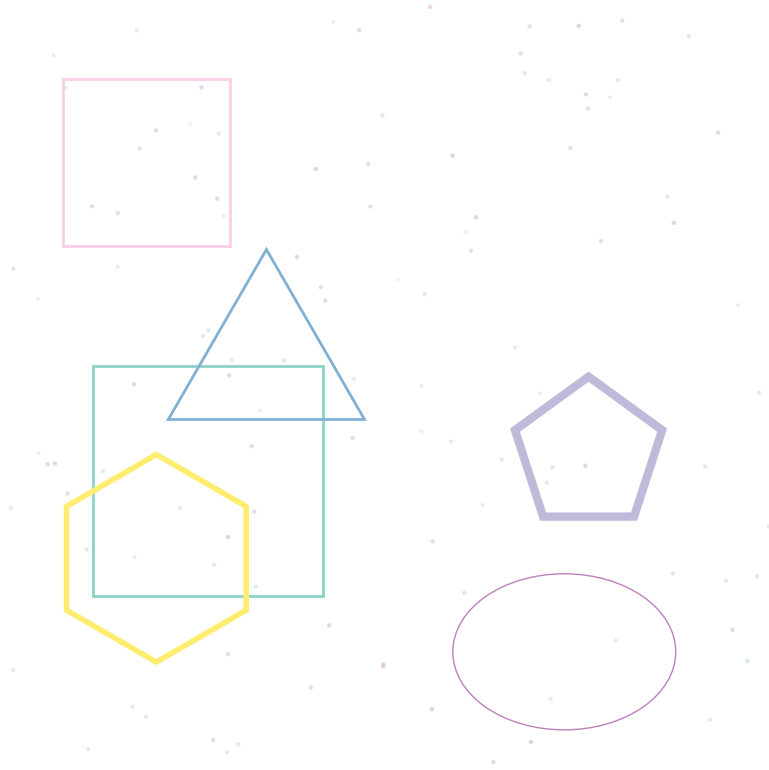[{"shape": "square", "thickness": 1, "radius": 0.75, "center": [0.27, 0.375]}, {"shape": "pentagon", "thickness": 3, "radius": 0.5, "center": [0.764, 0.41]}, {"shape": "triangle", "thickness": 1, "radius": 0.74, "center": [0.346, 0.529]}, {"shape": "square", "thickness": 1, "radius": 0.54, "center": [0.19, 0.789]}, {"shape": "oval", "thickness": 0.5, "radius": 0.72, "center": [0.733, 0.153]}, {"shape": "hexagon", "thickness": 2, "radius": 0.67, "center": [0.203, 0.275]}]